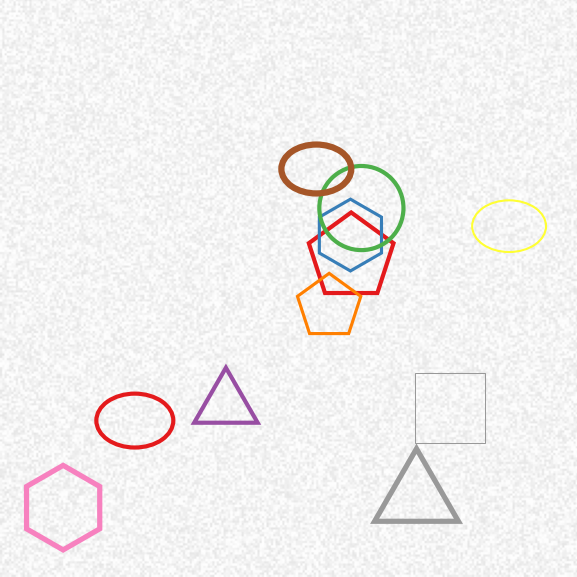[{"shape": "pentagon", "thickness": 2, "radius": 0.39, "center": [0.608, 0.554]}, {"shape": "oval", "thickness": 2, "radius": 0.33, "center": [0.233, 0.271]}, {"shape": "hexagon", "thickness": 1.5, "radius": 0.31, "center": [0.607, 0.592]}, {"shape": "circle", "thickness": 2, "radius": 0.36, "center": [0.626, 0.639]}, {"shape": "triangle", "thickness": 2, "radius": 0.32, "center": [0.391, 0.299]}, {"shape": "pentagon", "thickness": 1.5, "radius": 0.29, "center": [0.57, 0.468]}, {"shape": "oval", "thickness": 1, "radius": 0.32, "center": [0.882, 0.607]}, {"shape": "oval", "thickness": 3, "radius": 0.3, "center": [0.548, 0.707]}, {"shape": "hexagon", "thickness": 2.5, "radius": 0.37, "center": [0.109, 0.12]}, {"shape": "triangle", "thickness": 2.5, "radius": 0.42, "center": [0.721, 0.138]}, {"shape": "square", "thickness": 0.5, "radius": 0.3, "center": [0.78, 0.293]}]